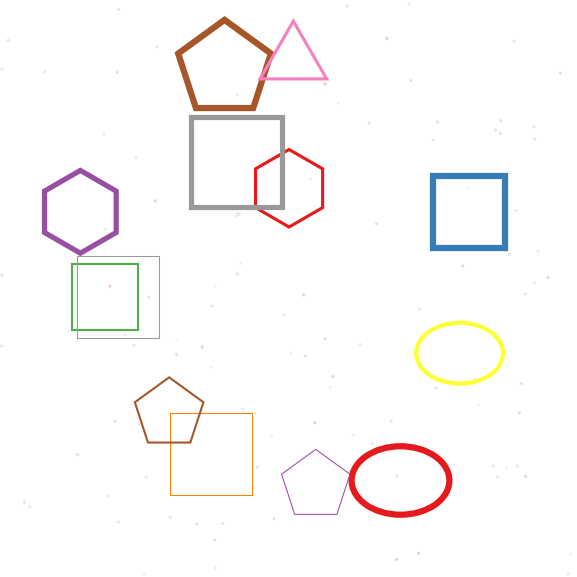[{"shape": "oval", "thickness": 3, "radius": 0.42, "center": [0.694, 0.167]}, {"shape": "hexagon", "thickness": 1.5, "radius": 0.34, "center": [0.501, 0.673]}, {"shape": "square", "thickness": 3, "radius": 0.31, "center": [0.812, 0.632]}, {"shape": "square", "thickness": 1, "radius": 0.29, "center": [0.182, 0.486]}, {"shape": "hexagon", "thickness": 2.5, "radius": 0.36, "center": [0.139, 0.632]}, {"shape": "pentagon", "thickness": 0.5, "radius": 0.31, "center": [0.547, 0.159]}, {"shape": "square", "thickness": 0.5, "radius": 0.35, "center": [0.365, 0.213]}, {"shape": "oval", "thickness": 2, "radius": 0.38, "center": [0.796, 0.388]}, {"shape": "pentagon", "thickness": 3, "radius": 0.42, "center": [0.389, 0.88]}, {"shape": "pentagon", "thickness": 1, "radius": 0.31, "center": [0.293, 0.283]}, {"shape": "triangle", "thickness": 1.5, "radius": 0.33, "center": [0.508, 0.896]}, {"shape": "square", "thickness": 2.5, "radius": 0.39, "center": [0.41, 0.719]}, {"shape": "square", "thickness": 0.5, "radius": 0.36, "center": [0.205, 0.485]}]